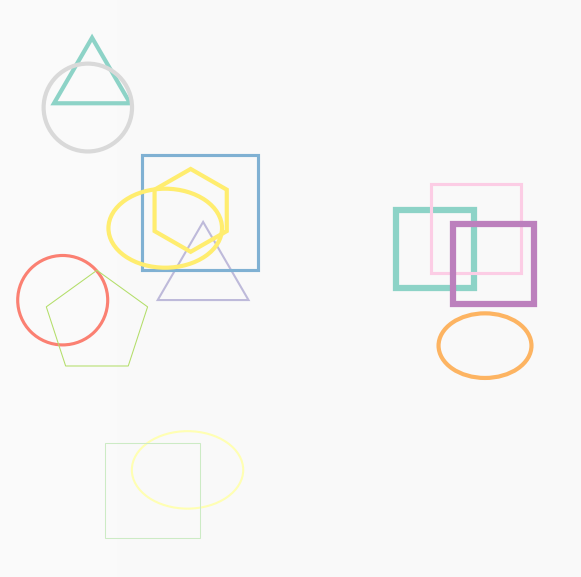[{"shape": "triangle", "thickness": 2, "radius": 0.38, "center": [0.158, 0.858]}, {"shape": "square", "thickness": 3, "radius": 0.34, "center": [0.749, 0.568]}, {"shape": "oval", "thickness": 1, "radius": 0.48, "center": [0.323, 0.185]}, {"shape": "triangle", "thickness": 1, "radius": 0.45, "center": [0.349, 0.525]}, {"shape": "circle", "thickness": 1.5, "radius": 0.39, "center": [0.108, 0.479]}, {"shape": "square", "thickness": 1.5, "radius": 0.5, "center": [0.344, 0.631]}, {"shape": "oval", "thickness": 2, "radius": 0.4, "center": [0.834, 0.401]}, {"shape": "pentagon", "thickness": 0.5, "radius": 0.46, "center": [0.167, 0.439]}, {"shape": "square", "thickness": 1.5, "radius": 0.39, "center": [0.818, 0.604]}, {"shape": "circle", "thickness": 2, "radius": 0.38, "center": [0.151, 0.813]}, {"shape": "square", "thickness": 3, "radius": 0.35, "center": [0.849, 0.542]}, {"shape": "square", "thickness": 0.5, "radius": 0.41, "center": [0.262, 0.15]}, {"shape": "hexagon", "thickness": 2, "radius": 0.36, "center": [0.328, 0.635]}, {"shape": "oval", "thickness": 2, "radius": 0.49, "center": [0.284, 0.604]}]